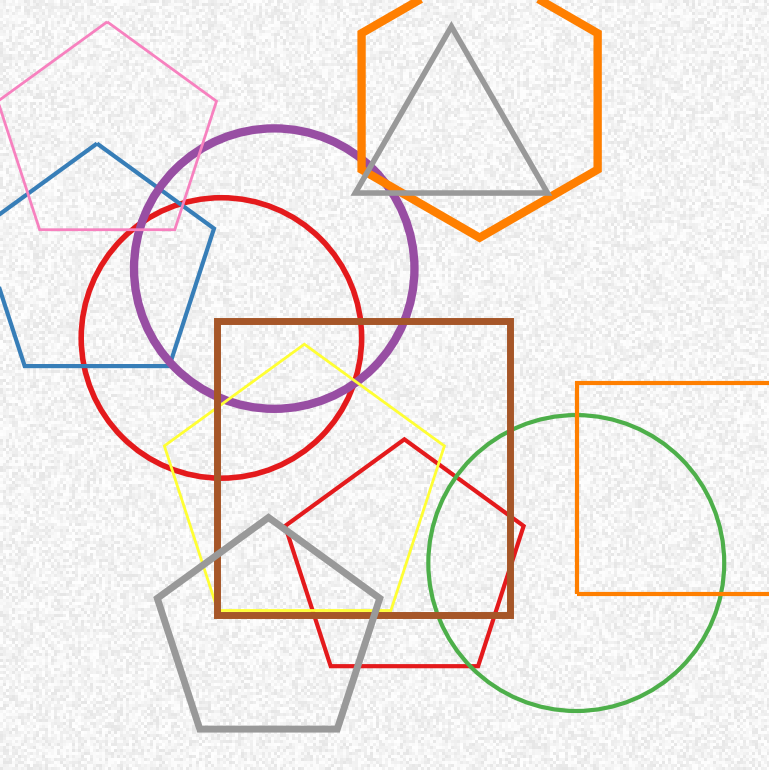[{"shape": "circle", "thickness": 2, "radius": 0.91, "center": [0.288, 0.561]}, {"shape": "pentagon", "thickness": 1.5, "radius": 0.81, "center": [0.525, 0.267]}, {"shape": "pentagon", "thickness": 1.5, "radius": 0.8, "center": [0.126, 0.654]}, {"shape": "circle", "thickness": 1.5, "radius": 0.96, "center": [0.748, 0.269]}, {"shape": "circle", "thickness": 3, "radius": 0.91, "center": [0.356, 0.651]}, {"shape": "square", "thickness": 1.5, "radius": 0.69, "center": [0.886, 0.366]}, {"shape": "hexagon", "thickness": 3, "radius": 0.89, "center": [0.623, 0.868]}, {"shape": "pentagon", "thickness": 1, "radius": 0.96, "center": [0.395, 0.362]}, {"shape": "square", "thickness": 2.5, "radius": 0.95, "center": [0.472, 0.392]}, {"shape": "pentagon", "thickness": 1, "radius": 0.75, "center": [0.139, 0.822]}, {"shape": "triangle", "thickness": 2, "radius": 0.72, "center": [0.586, 0.821]}, {"shape": "pentagon", "thickness": 2.5, "radius": 0.76, "center": [0.349, 0.176]}]